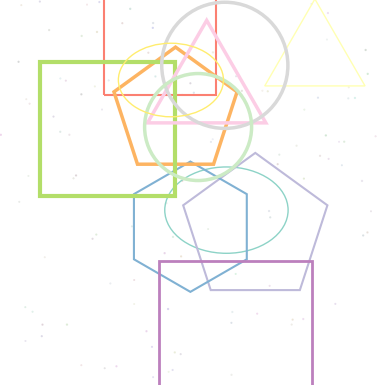[{"shape": "oval", "thickness": 1, "radius": 0.8, "center": [0.588, 0.454]}, {"shape": "triangle", "thickness": 1, "radius": 0.75, "center": [0.818, 0.852]}, {"shape": "pentagon", "thickness": 1.5, "radius": 0.98, "center": [0.663, 0.406]}, {"shape": "square", "thickness": 1.5, "radius": 0.73, "center": [0.415, 0.899]}, {"shape": "hexagon", "thickness": 1.5, "radius": 0.85, "center": [0.494, 0.411]}, {"shape": "pentagon", "thickness": 2.5, "radius": 0.84, "center": [0.456, 0.709]}, {"shape": "square", "thickness": 3, "radius": 0.88, "center": [0.279, 0.665]}, {"shape": "triangle", "thickness": 2.5, "radius": 0.89, "center": [0.537, 0.77]}, {"shape": "circle", "thickness": 2.5, "radius": 0.82, "center": [0.584, 0.83]}, {"shape": "square", "thickness": 2, "radius": 0.99, "center": [0.612, 0.123]}, {"shape": "circle", "thickness": 2.5, "radius": 0.69, "center": [0.515, 0.67]}, {"shape": "oval", "thickness": 1, "radius": 0.68, "center": [0.444, 0.792]}]